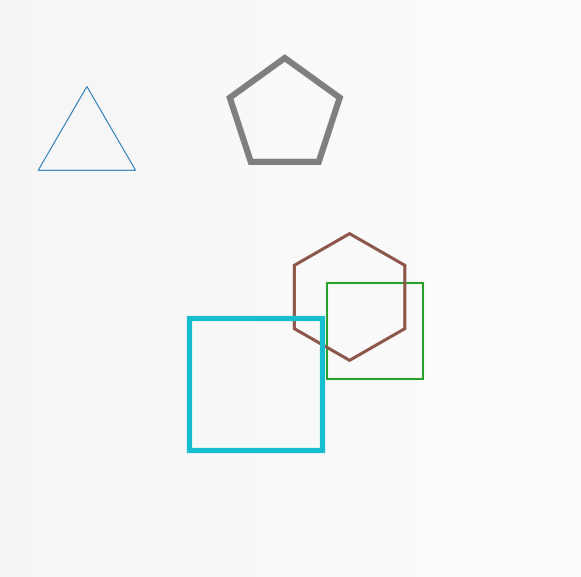[{"shape": "triangle", "thickness": 0.5, "radius": 0.48, "center": [0.149, 0.753]}, {"shape": "square", "thickness": 1, "radius": 0.41, "center": [0.645, 0.426]}, {"shape": "hexagon", "thickness": 1.5, "radius": 0.55, "center": [0.601, 0.485]}, {"shape": "pentagon", "thickness": 3, "radius": 0.5, "center": [0.49, 0.799]}, {"shape": "square", "thickness": 2.5, "radius": 0.57, "center": [0.439, 0.335]}]